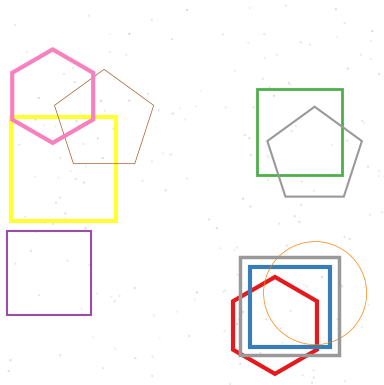[{"shape": "hexagon", "thickness": 3, "radius": 0.63, "center": [0.714, 0.155]}, {"shape": "square", "thickness": 3, "radius": 0.52, "center": [0.753, 0.202]}, {"shape": "square", "thickness": 2, "radius": 0.55, "center": [0.778, 0.657]}, {"shape": "square", "thickness": 1.5, "radius": 0.55, "center": [0.127, 0.291]}, {"shape": "circle", "thickness": 0.5, "radius": 0.67, "center": [0.819, 0.239]}, {"shape": "square", "thickness": 3, "radius": 0.68, "center": [0.165, 0.561]}, {"shape": "pentagon", "thickness": 0.5, "radius": 0.68, "center": [0.27, 0.684]}, {"shape": "hexagon", "thickness": 3, "radius": 0.61, "center": [0.137, 0.75]}, {"shape": "pentagon", "thickness": 1.5, "radius": 0.65, "center": [0.817, 0.594]}, {"shape": "square", "thickness": 2.5, "radius": 0.64, "center": [0.752, 0.205]}]